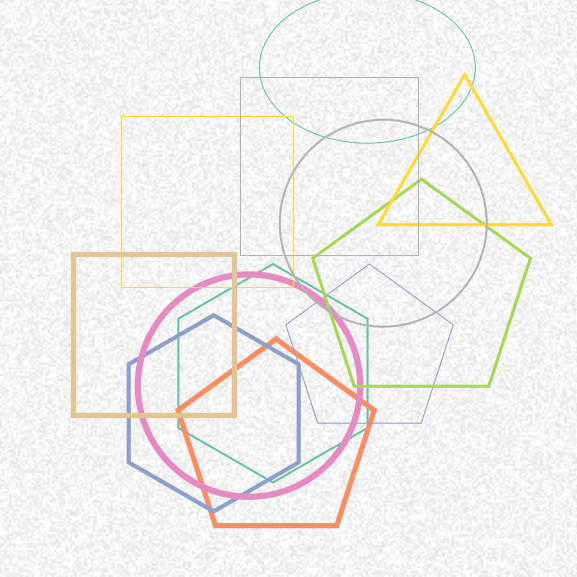[{"shape": "hexagon", "thickness": 1, "radius": 0.95, "center": [0.473, 0.353]}, {"shape": "oval", "thickness": 0.5, "radius": 0.93, "center": [0.636, 0.882]}, {"shape": "pentagon", "thickness": 2.5, "radius": 0.89, "center": [0.478, 0.233]}, {"shape": "pentagon", "thickness": 0.5, "radius": 0.76, "center": [0.64, 0.39]}, {"shape": "hexagon", "thickness": 2, "radius": 0.85, "center": [0.37, 0.283]}, {"shape": "circle", "thickness": 3, "radius": 0.96, "center": [0.431, 0.331]}, {"shape": "pentagon", "thickness": 1.5, "radius": 0.99, "center": [0.73, 0.491]}, {"shape": "triangle", "thickness": 1.5, "radius": 0.87, "center": [0.805, 0.697]}, {"shape": "square", "thickness": 0.5, "radius": 0.74, "center": [0.359, 0.651]}, {"shape": "square", "thickness": 2.5, "radius": 0.7, "center": [0.266, 0.42]}, {"shape": "circle", "thickness": 1, "radius": 0.9, "center": [0.664, 0.613]}, {"shape": "square", "thickness": 0.5, "radius": 0.77, "center": [0.57, 0.712]}]